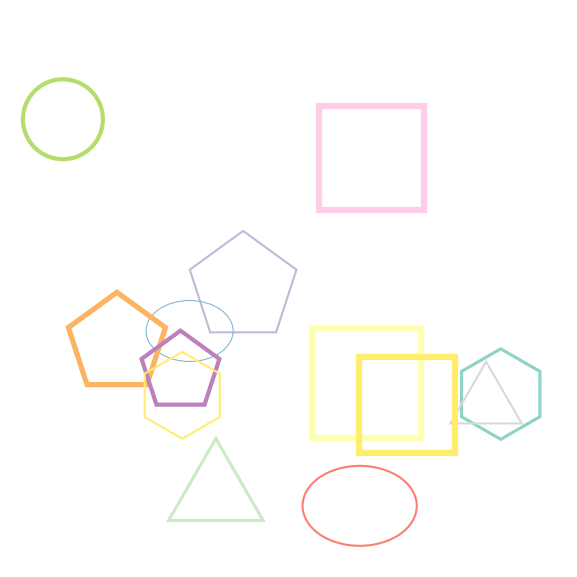[{"shape": "hexagon", "thickness": 1.5, "radius": 0.39, "center": [0.867, 0.317]}, {"shape": "square", "thickness": 3, "radius": 0.47, "center": [0.635, 0.336]}, {"shape": "pentagon", "thickness": 1, "radius": 0.49, "center": [0.421, 0.502]}, {"shape": "oval", "thickness": 1, "radius": 0.49, "center": [0.623, 0.123]}, {"shape": "oval", "thickness": 0.5, "radius": 0.38, "center": [0.328, 0.426]}, {"shape": "pentagon", "thickness": 2.5, "radius": 0.44, "center": [0.202, 0.405]}, {"shape": "circle", "thickness": 2, "radius": 0.35, "center": [0.109, 0.793]}, {"shape": "square", "thickness": 3, "radius": 0.45, "center": [0.643, 0.726]}, {"shape": "triangle", "thickness": 1, "radius": 0.36, "center": [0.842, 0.302]}, {"shape": "pentagon", "thickness": 2, "radius": 0.35, "center": [0.313, 0.356]}, {"shape": "triangle", "thickness": 1.5, "radius": 0.47, "center": [0.374, 0.145]}, {"shape": "hexagon", "thickness": 1, "radius": 0.38, "center": [0.316, 0.315]}, {"shape": "square", "thickness": 3, "radius": 0.42, "center": [0.705, 0.298]}]